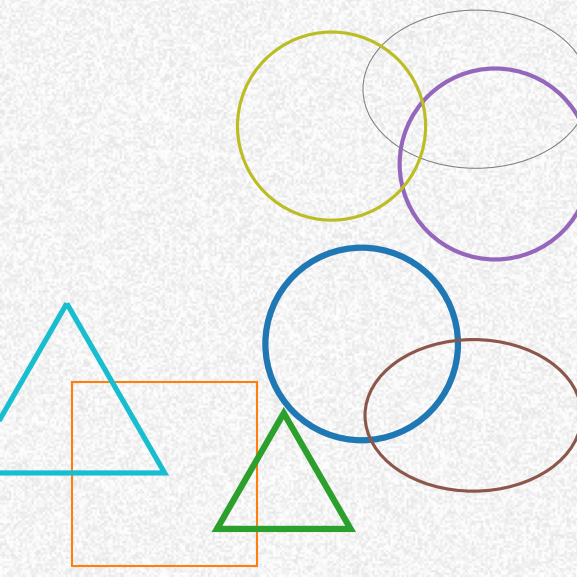[{"shape": "circle", "thickness": 3, "radius": 0.83, "center": [0.626, 0.403]}, {"shape": "square", "thickness": 1, "radius": 0.8, "center": [0.285, 0.178]}, {"shape": "triangle", "thickness": 3, "radius": 0.67, "center": [0.491, 0.15]}, {"shape": "circle", "thickness": 2, "radius": 0.83, "center": [0.857, 0.715]}, {"shape": "oval", "thickness": 1.5, "radius": 0.94, "center": [0.82, 0.28]}, {"shape": "oval", "thickness": 0.5, "radius": 0.98, "center": [0.824, 0.845]}, {"shape": "circle", "thickness": 1.5, "radius": 0.81, "center": [0.574, 0.781]}, {"shape": "triangle", "thickness": 2.5, "radius": 0.98, "center": [0.116, 0.278]}]